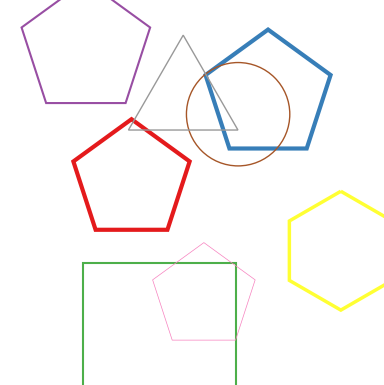[{"shape": "pentagon", "thickness": 3, "radius": 0.79, "center": [0.342, 0.532]}, {"shape": "pentagon", "thickness": 3, "radius": 0.85, "center": [0.696, 0.752]}, {"shape": "square", "thickness": 1.5, "radius": 0.99, "center": [0.414, 0.119]}, {"shape": "pentagon", "thickness": 1.5, "radius": 0.88, "center": [0.223, 0.874]}, {"shape": "hexagon", "thickness": 2.5, "radius": 0.77, "center": [0.885, 0.349]}, {"shape": "circle", "thickness": 1, "radius": 0.67, "center": [0.618, 0.703]}, {"shape": "pentagon", "thickness": 0.5, "radius": 0.7, "center": [0.53, 0.23]}, {"shape": "triangle", "thickness": 1, "radius": 0.82, "center": [0.476, 0.744]}]